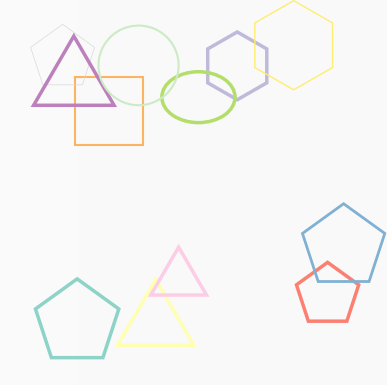[{"shape": "pentagon", "thickness": 2.5, "radius": 0.57, "center": [0.199, 0.163]}, {"shape": "triangle", "thickness": 2.5, "radius": 0.57, "center": [0.402, 0.16]}, {"shape": "hexagon", "thickness": 2.5, "radius": 0.44, "center": [0.612, 0.829]}, {"shape": "pentagon", "thickness": 2.5, "radius": 0.42, "center": [0.845, 0.234]}, {"shape": "pentagon", "thickness": 2, "radius": 0.56, "center": [0.887, 0.359]}, {"shape": "square", "thickness": 1.5, "radius": 0.44, "center": [0.282, 0.711]}, {"shape": "oval", "thickness": 2.5, "radius": 0.47, "center": [0.512, 0.748]}, {"shape": "triangle", "thickness": 2.5, "radius": 0.41, "center": [0.461, 0.275]}, {"shape": "pentagon", "thickness": 0.5, "radius": 0.43, "center": [0.162, 0.85]}, {"shape": "triangle", "thickness": 2.5, "radius": 0.6, "center": [0.191, 0.786]}, {"shape": "circle", "thickness": 1.5, "radius": 0.52, "center": [0.358, 0.83]}, {"shape": "hexagon", "thickness": 1, "radius": 0.58, "center": [0.758, 0.883]}]